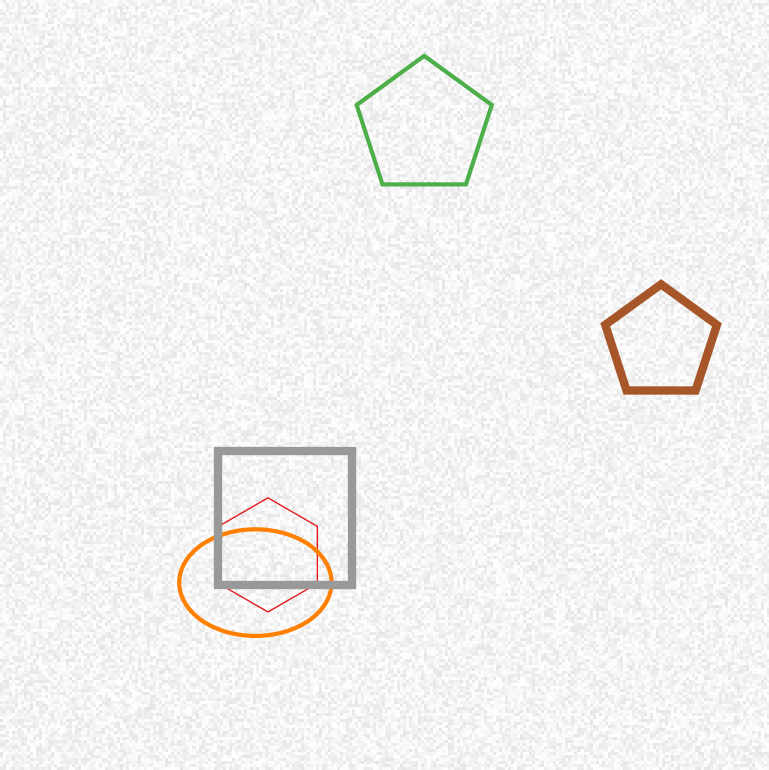[{"shape": "hexagon", "thickness": 0.5, "radius": 0.37, "center": [0.348, 0.279]}, {"shape": "pentagon", "thickness": 1.5, "radius": 0.46, "center": [0.551, 0.835]}, {"shape": "oval", "thickness": 1.5, "radius": 0.49, "center": [0.332, 0.243]}, {"shape": "pentagon", "thickness": 3, "radius": 0.38, "center": [0.859, 0.555]}, {"shape": "square", "thickness": 3, "radius": 0.43, "center": [0.371, 0.328]}]